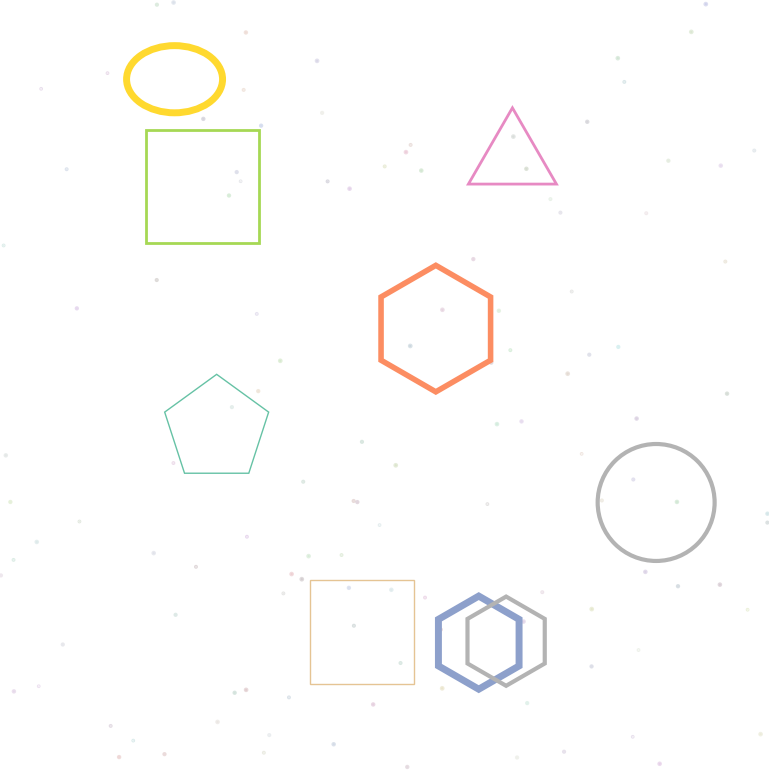[{"shape": "pentagon", "thickness": 0.5, "radius": 0.35, "center": [0.281, 0.443]}, {"shape": "hexagon", "thickness": 2, "radius": 0.41, "center": [0.566, 0.573]}, {"shape": "hexagon", "thickness": 2.5, "radius": 0.3, "center": [0.622, 0.165]}, {"shape": "triangle", "thickness": 1, "radius": 0.33, "center": [0.665, 0.794]}, {"shape": "square", "thickness": 1, "radius": 0.37, "center": [0.263, 0.758]}, {"shape": "oval", "thickness": 2.5, "radius": 0.31, "center": [0.227, 0.897]}, {"shape": "square", "thickness": 0.5, "radius": 0.34, "center": [0.47, 0.179]}, {"shape": "circle", "thickness": 1.5, "radius": 0.38, "center": [0.852, 0.347]}, {"shape": "hexagon", "thickness": 1.5, "radius": 0.29, "center": [0.657, 0.167]}]